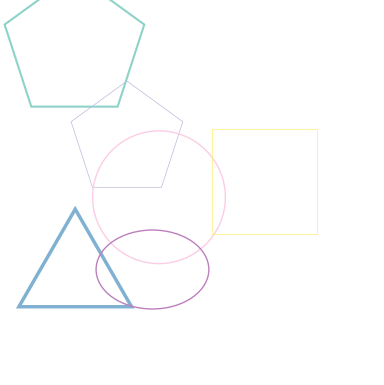[{"shape": "pentagon", "thickness": 1.5, "radius": 0.95, "center": [0.193, 0.877]}, {"shape": "pentagon", "thickness": 0.5, "radius": 0.76, "center": [0.33, 0.637]}, {"shape": "triangle", "thickness": 2.5, "radius": 0.84, "center": [0.195, 0.288]}, {"shape": "circle", "thickness": 1, "radius": 0.86, "center": [0.413, 0.488]}, {"shape": "oval", "thickness": 1, "radius": 0.73, "center": [0.396, 0.3]}, {"shape": "square", "thickness": 0.5, "radius": 0.68, "center": [0.686, 0.528]}]